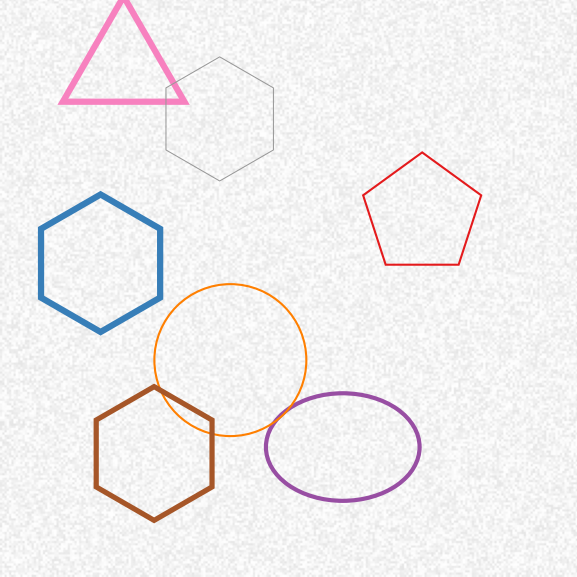[{"shape": "pentagon", "thickness": 1, "radius": 0.54, "center": [0.731, 0.628]}, {"shape": "hexagon", "thickness": 3, "radius": 0.6, "center": [0.174, 0.543]}, {"shape": "oval", "thickness": 2, "radius": 0.67, "center": [0.594, 0.225]}, {"shape": "circle", "thickness": 1, "radius": 0.66, "center": [0.399, 0.376]}, {"shape": "hexagon", "thickness": 2.5, "radius": 0.58, "center": [0.267, 0.214]}, {"shape": "triangle", "thickness": 3, "radius": 0.61, "center": [0.214, 0.884]}, {"shape": "hexagon", "thickness": 0.5, "radius": 0.54, "center": [0.38, 0.793]}]